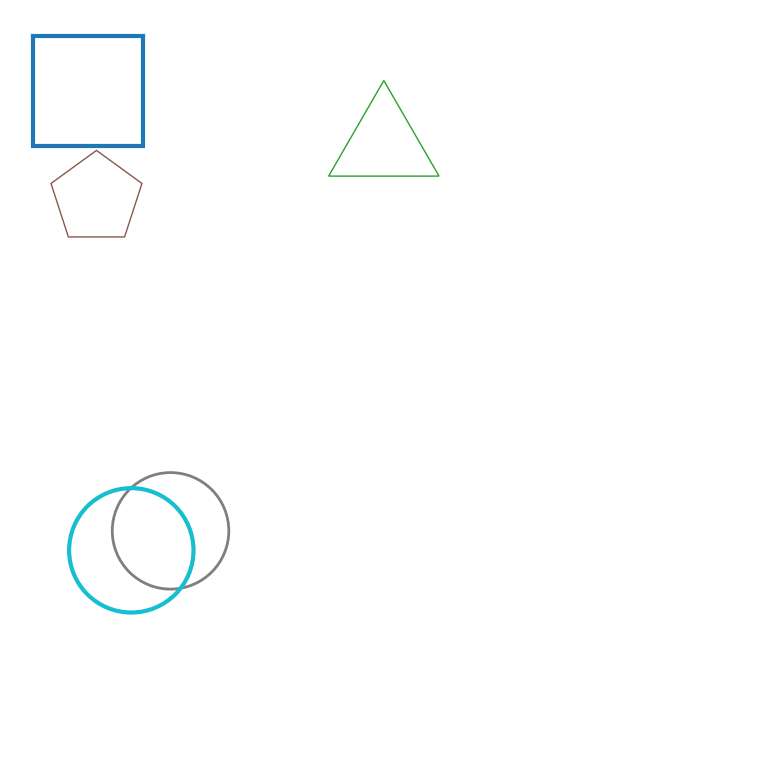[{"shape": "square", "thickness": 1.5, "radius": 0.36, "center": [0.114, 0.882]}, {"shape": "triangle", "thickness": 0.5, "radius": 0.41, "center": [0.498, 0.813]}, {"shape": "pentagon", "thickness": 0.5, "radius": 0.31, "center": [0.125, 0.743]}, {"shape": "circle", "thickness": 1, "radius": 0.38, "center": [0.221, 0.311]}, {"shape": "circle", "thickness": 1.5, "radius": 0.4, "center": [0.171, 0.285]}]